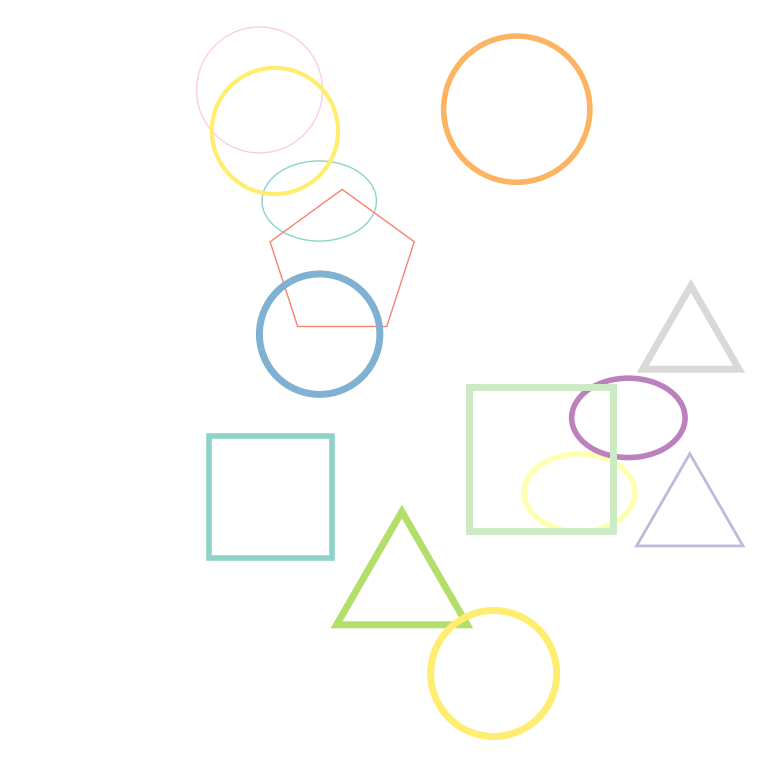[{"shape": "oval", "thickness": 0.5, "radius": 0.37, "center": [0.415, 0.739]}, {"shape": "square", "thickness": 2, "radius": 0.4, "center": [0.352, 0.355]}, {"shape": "oval", "thickness": 2, "radius": 0.36, "center": [0.752, 0.36]}, {"shape": "triangle", "thickness": 1, "radius": 0.4, "center": [0.896, 0.331]}, {"shape": "pentagon", "thickness": 0.5, "radius": 0.49, "center": [0.444, 0.656]}, {"shape": "circle", "thickness": 2.5, "radius": 0.39, "center": [0.415, 0.566]}, {"shape": "circle", "thickness": 2, "radius": 0.47, "center": [0.671, 0.858]}, {"shape": "triangle", "thickness": 2.5, "radius": 0.49, "center": [0.522, 0.238]}, {"shape": "circle", "thickness": 0.5, "radius": 0.41, "center": [0.337, 0.883]}, {"shape": "triangle", "thickness": 2.5, "radius": 0.36, "center": [0.897, 0.557]}, {"shape": "oval", "thickness": 2, "radius": 0.37, "center": [0.816, 0.457]}, {"shape": "square", "thickness": 2.5, "radius": 0.47, "center": [0.703, 0.404]}, {"shape": "circle", "thickness": 1.5, "radius": 0.41, "center": [0.357, 0.83]}, {"shape": "circle", "thickness": 2.5, "radius": 0.41, "center": [0.641, 0.125]}]